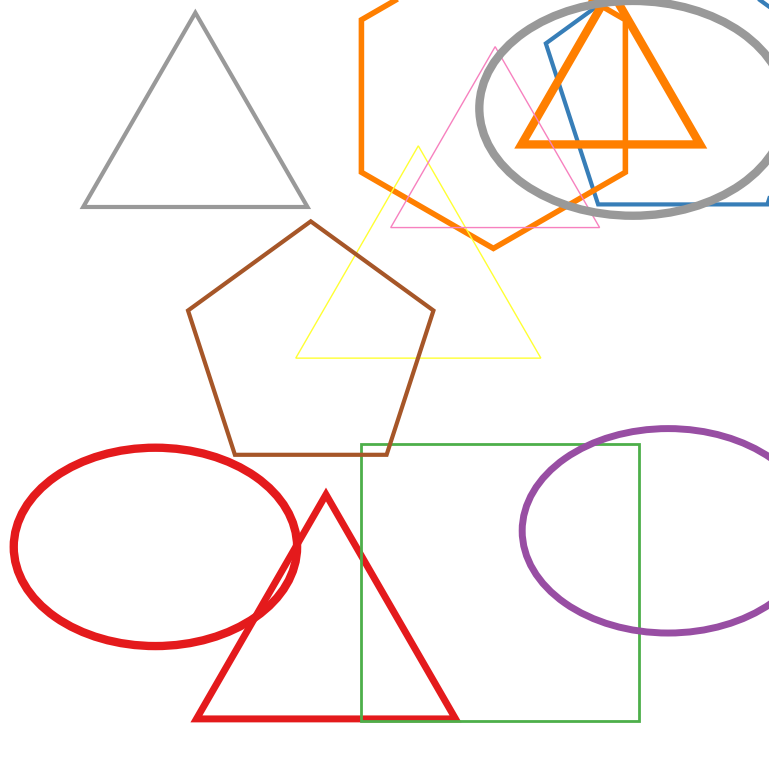[{"shape": "oval", "thickness": 3, "radius": 0.92, "center": [0.202, 0.29]}, {"shape": "triangle", "thickness": 2.5, "radius": 0.97, "center": [0.423, 0.163]}, {"shape": "pentagon", "thickness": 1.5, "radius": 0.93, "center": [0.887, 0.886]}, {"shape": "square", "thickness": 1, "radius": 0.9, "center": [0.649, 0.244]}, {"shape": "oval", "thickness": 2.5, "radius": 0.95, "center": [0.868, 0.311]}, {"shape": "hexagon", "thickness": 2, "radius": 0.99, "center": [0.641, 0.875]}, {"shape": "triangle", "thickness": 3, "radius": 0.67, "center": [0.793, 0.879]}, {"shape": "triangle", "thickness": 0.5, "radius": 0.92, "center": [0.543, 0.627]}, {"shape": "pentagon", "thickness": 1.5, "radius": 0.84, "center": [0.404, 0.545]}, {"shape": "triangle", "thickness": 0.5, "radius": 0.78, "center": [0.643, 0.783]}, {"shape": "oval", "thickness": 3, "radius": 1.0, "center": [0.822, 0.859]}, {"shape": "triangle", "thickness": 1.5, "radius": 0.84, "center": [0.254, 0.815]}]